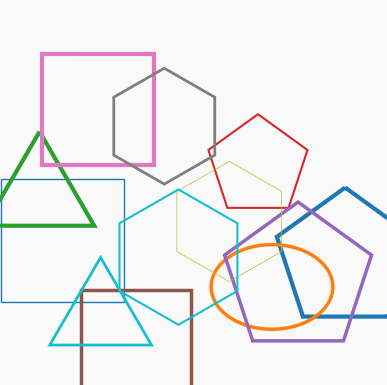[{"shape": "pentagon", "thickness": 3, "radius": 0.93, "center": [0.891, 0.328]}, {"shape": "square", "thickness": 1, "radius": 0.8, "center": [0.161, 0.375]}, {"shape": "oval", "thickness": 2.5, "radius": 0.78, "center": [0.702, 0.255]}, {"shape": "triangle", "thickness": 3, "radius": 0.81, "center": [0.102, 0.495]}, {"shape": "pentagon", "thickness": 1.5, "radius": 0.67, "center": [0.666, 0.569]}, {"shape": "pentagon", "thickness": 2.5, "radius": 1.0, "center": [0.769, 0.276]}, {"shape": "square", "thickness": 2.5, "radius": 0.71, "center": [0.352, 0.104]}, {"shape": "square", "thickness": 3, "radius": 0.72, "center": [0.253, 0.716]}, {"shape": "hexagon", "thickness": 2, "radius": 0.75, "center": [0.424, 0.672]}, {"shape": "hexagon", "thickness": 0.5, "radius": 0.78, "center": [0.592, 0.425]}, {"shape": "hexagon", "thickness": 1.5, "radius": 0.88, "center": [0.461, 0.332]}, {"shape": "triangle", "thickness": 2, "radius": 0.76, "center": [0.26, 0.18]}]